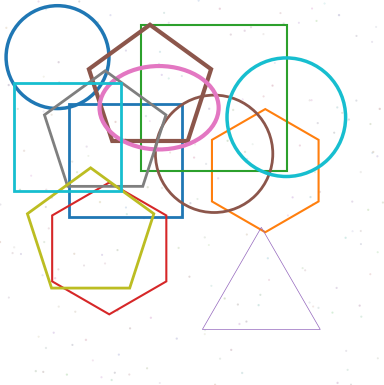[{"shape": "square", "thickness": 2, "radius": 0.73, "center": [0.326, 0.582]}, {"shape": "circle", "thickness": 2.5, "radius": 0.67, "center": [0.149, 0.852]}, {"shape": "hexagon", "thickness": 1.5, "radius": 0.8, "center": [0.689, 0.557]}, {"shape": "square", "thickness": 1.5, "radius": 0.95, "center": [0.556, 0.746]}, {"shape": "hexagon", "thickness": 1.5, "radius": 0.86, "center": [0.284, 0.355]}, {"shape": "triangle", "thickness": 0.5, "radius": 0.88, "center": [0.679, 0.233]}, {"shape": "pentagon", "thickness": 3, "radius": 0.83, "center": [0.39, 0.769]}, {"shape": "circle", "thickness": 2, "radius": 0.76, "center": [0.556, 0.6]}, {"shape": "oval", "thickness": 3, "radius": 0.77, "center": [0.413, 0.72]}, {"shape": "pentagon", "thickness": 2, "radius": 0.83, "center": [0.273, 0.65]}, {"shape": "pentagon", "thickness": 2, "radius": 0.86, "center": [0.235, 0.391]}, {"shape": "square", "thickness": 2, "radius": 0.7, "center": [0.175, 0.644]}, {"shape": "circle", "thickness": 2.5, "radius": 0.77, "center": [0.744, 0.696]}]